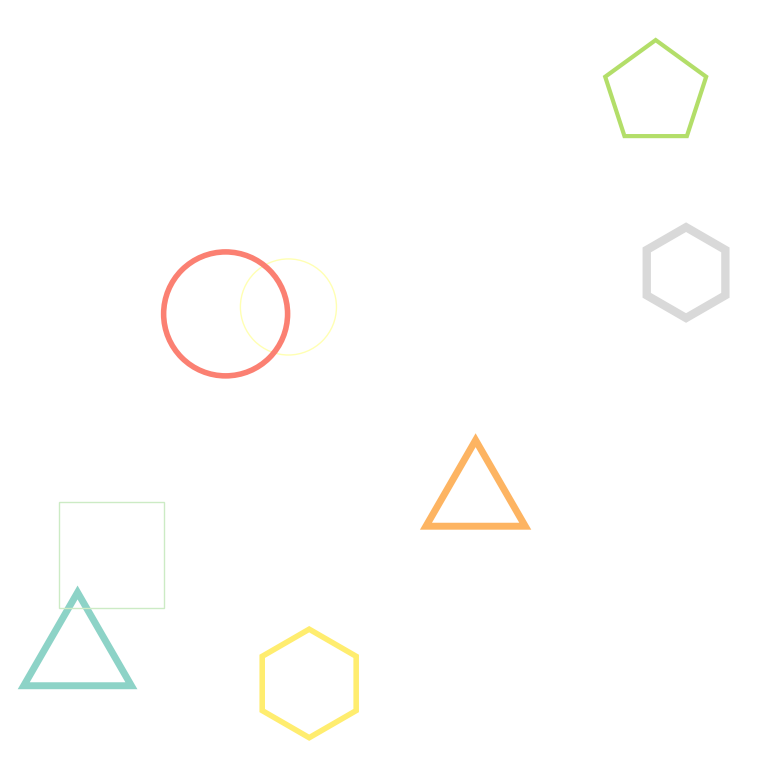[{"shape": "triangle", "thickness": 2.5, "radius": 0.4, "center": [0.101, 0.15]}, {"shape": "circle", "thickness": 0.5, "radius": 0.31, "center": [0.375, 0.601]}, {"shape": "circle", "thickness": 2, "radius": 0.4, "center": [0.293, 0.592]}, {"shape": "triangle", "thickness": 2.5, "radius": 0.37, "center": [0.618, 0.354]}, {"shape": "pentagon", "thickness": 1.5, "radius": 0.34, "center": [0.852, 0.879]}, {"shape": "hexagon", "thickness": 3, "radius": 0.29, "center": [0.891, 0.646]}, {"shape": "square", "thickness": 0.5, "radius": 0.34, "center": [0.145, 0.279]}, {"shape": "hexagon", "thickness": 2, "radius": 0.35, "center": [0.402, 0.112]}]